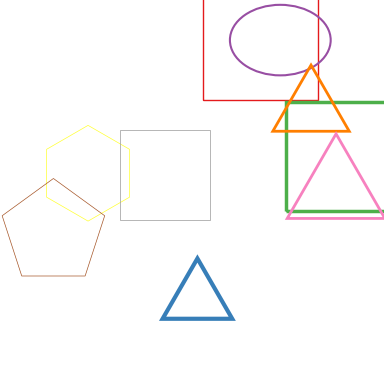[{"shape": "square", "thickness": 1, "radius": 0.75, "center": [0.677, 0.889]}, {"shape": "triangle", "thickness": 3, "radius": 0.52, "center": [0.513, 0.224]}, {"shape": "square", "thickness": 2.5, "radius": 0.71, "center": [0.885, 0.593]}, {"shape": "oval", "thickness": 1.5, "radius": 0.65, "center": [0.728, 0.896]}, {"shape": "triangle", "thickness": 2, "radius": 0.57, "center": [0.808, 0.716]}, {"shape": "hexagon", "thickness": 0.5, "radius": 0.62, "center": [0.229, 0.55]}, {"shape": "pentagon", "thickness": 0.5, "radius": 0.7, "center": [0.139, 0.396]}, {"shape": "triangle", "thickness": 2, "radius": 0.73, "center": [0.873, 0.506]}, {"shape": "square", "thickness": 0.5, "radius": 0.59, "center": [0.429, 0.545]}]